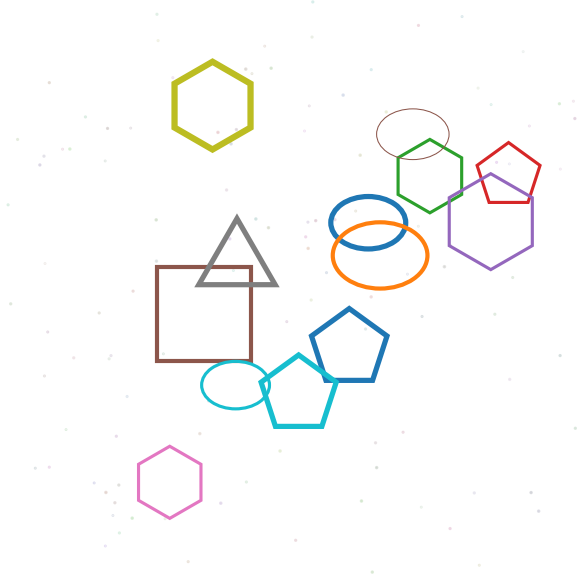[{"shape": "pentagon", "thickness": 2.5, "radius": 0.34, "center": [0.605, 0.396]}, {"shape": "oval", "thickness": 2.5, "radius": 0.32, "center": [0.638, 0.613]}, {"shape": "oval", "thickness": 2, "radius": 0.41, "center": [0.658, 0.557]}, {"shape": "hexagon", "thickness": 1.5, "radius": 0.32, "center": [0.744, 0.694]}, {"shape": "pentagon", "thickness": 1.5, "radius": 0.29, "center": [0.881, 0.695]}, {"shape": "hexagon", "thickness": 1.5, "radius": 0.42, "center": [0.85, 0.615]}, {"shape": "oval", "thickness": 0.5, "radius": 0.31, "center": [0.715, 0.767]}, {"shape": "square", "thickness": 2, "radius": 0.41, "center": [0.354, 0.456]}, {"shape": "hexagon", "thickness": 1.5, "radius": 0.31, "center": [0.294, 0.164]}, {"shape": "triangle", "thickness": 2.5, "radius": 0.38, "center": [0.41, 0.544]}, {"shape": "hexagon", "thickness": 3, "radius": 0.38, "center": [0.368, 0.816]}, {"shape": "oval", "thickness": 1.5, "radius": 0.29, "center": [0.408, 0.332]}, {"shape": "pentagon", "thickness": 2.5, "radius": 0.34, "center": [0.517, 0.316]}]